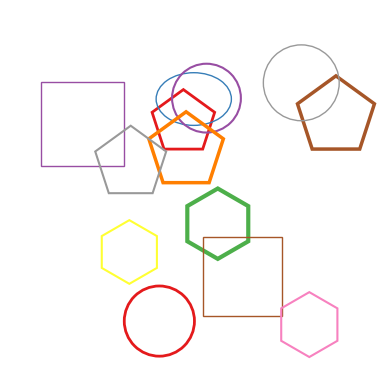[{"shape": "pentagon", "thickness": 2, "radius": 0.43, "center": [0.476, 0.682]}, {"shape": "circle", "thickness": 2, "radius": 0.46, "center": [0.414, 0.166]}, {"shape": "oval", "thickness": 1, "radius": 0.49, "center": [0.503, 0.743]}, {"shape": "hexagon", "thickness": 3, "radius": 0.46, "center": [0.566, 0.419]}, {"shape": "circle", "thickness": 1.5, "radius": 0.45, "center": [0.536, 0.745]}, {"shape": "square", "thickness": 1, "radius": 0.54, "center": [0.215, 0.678]}, {"shape": "pentagon", "thickness": 2.5, "radius": 0.51, "center": [0.483, 0.608]}, {"shape": "hexagon", "thickness": 1.5, "radius": 0.41, "center": [0.336, 0.345]}, {"shape": "pentagon", "thickness": 2.5, "radius": 0.53, "center": [0.873, 0.698]}, {"shape": "square", "thickness": 1, "radius": 0.51, "center": [0.63, 0.282]}, {"shape": "hexagon", "thickness": 1.5, "radius": 0.42, "center": [0.803, 0.157]}, {"shape": "circle", "thickness": 1, "radius": 0.49, "center": [0.783, 0.785]}, {"shape": "pentagon", "thickness": 1.5, "radius": 0.48, "center": [0.34, 0.577]}]